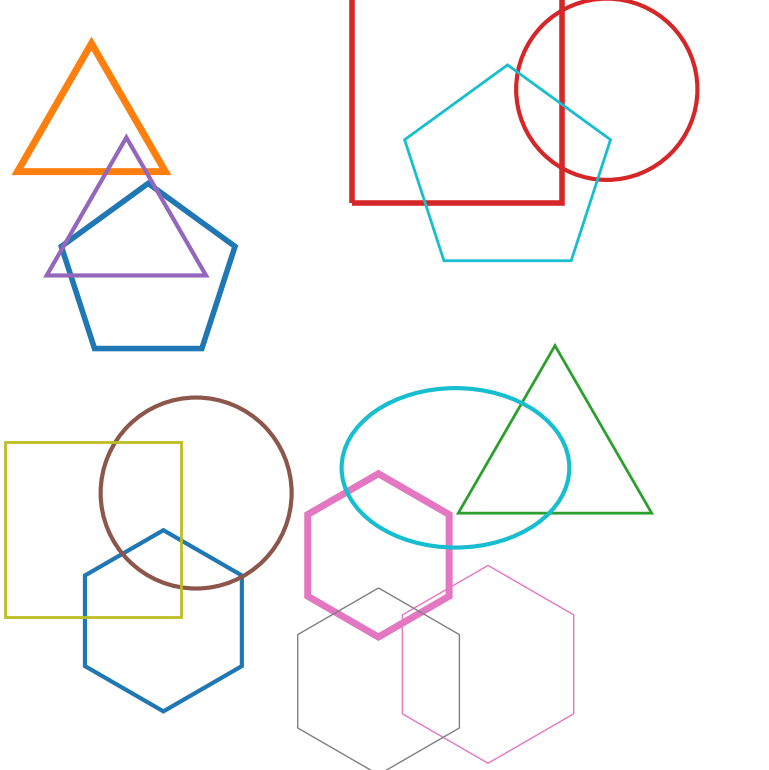[{"shape": "pentagon", "thickness": 2, "radius": 0.59, "center": [0.192, 0.643]}, {"shape": "hexagon", "thickness": 1.5, "radius": 0.59, "center": [0.212, 0.194]}, {"shape": "triangle", "thickness": 2.5, "radius": 0.55, "center": [0.119, 0.833]}, {"shape": "triangle", "thickness": 1, "radius": 0.73, "center": [0.721, 0.406]}, {"shape": "circle", "thickness": 1.5, "radius": 0.59, "center": [0.788, 0.884]}, {"shape": "square", "thickness": 2, "radius": 0.68, "center": [0.594, 0.872]}, {"shape": "triangle", "thickness": 1.5, "radius": 0.6, "center": [0.164, 0.702]}, {"shape": "circle", "thickness": 1.5, "radius": 0.62, "center": [0.255, 0.36]}, {"shape": "hexagon", "thickness": 0.5, "radius": 0.64, "center": [0.634, 0.137]}, {"shape": "hexagon", "thickness": 2.5, "radius": 0.53, "center": [0.491, 0.279]}, {"shape": "hexagon", "thickness": 0.5, "radius": 0.61, "center": [0.492, 0.115]}, {"shape": "square", "thickness": 1, "radius": 0.57, "center": [0.121, 0.312]}, {"shape": "pentagon", "thickness": 1, "radius": 0.7, "center": [0.659, 0.775]}, {"shape": "oval", "thickness": 1.5, "radius": 0.74, "center": [0.592, 0.392]}]